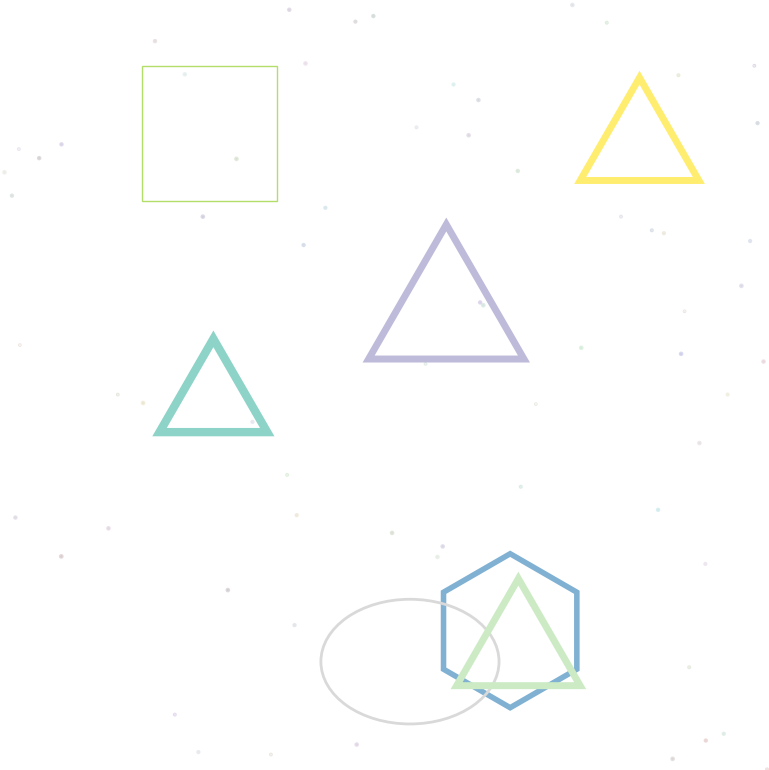[{"shape": "triangle", "thickness": 3, "radius": 0.4, "center": [0.277, 0.479]}, {"shape": "triangle", "thickness": 2.5, "radius": 0.58, "center": [0.58, 0.592]}, {"shape": "hexagon", "thickness": 2, "radius": 0.5, "center": [0.663, 0.181]}, {"shape": "square", "thickness": 0.5, "radius": 0.44, "center": [0.272, 0.827]}, {"shape": "oval", "thickness": 1, "radius": 0.58, "center": [0.532, 0.141]}, {"shape": "triangle", "thickness": 2.5, "radius": 0.46, "center": [0.673, 0.156]}, {"shape": "triangle", "thickness": 2.5, "radius": 0.44, "center": [0.831, 0.81]}]